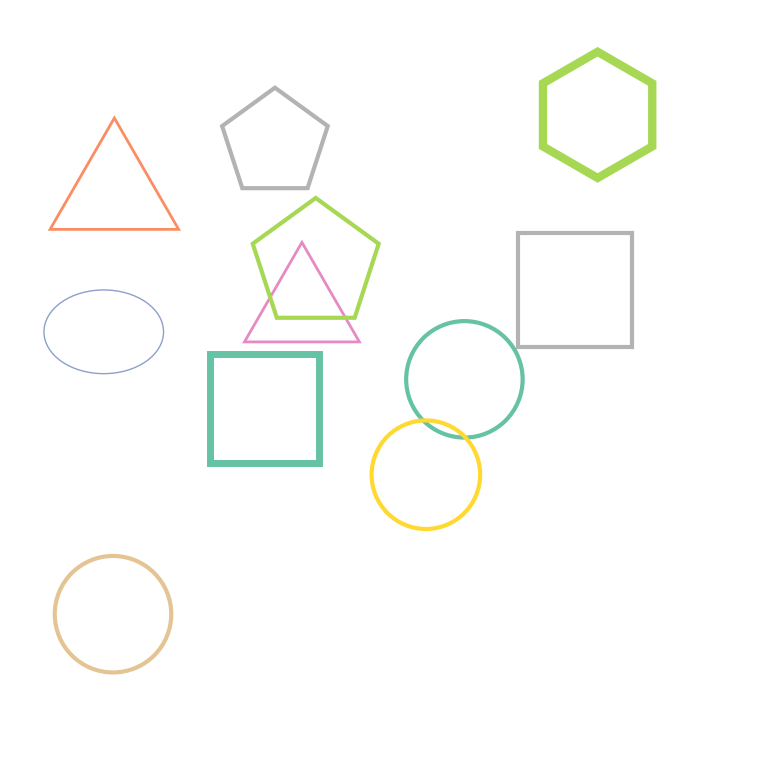[{"shape": "circle", "thickness": 1.5, "radius": 0.38, "center": [0.603, 0.507]}, {"shape": "square", "thickness": 2.5, "radius": 0.35, "center": [0.344, 0.469]}, {"shape": "triangle", "thickness": 1, "radius": 0.48, "center": [0.149, 0.75]}, {"shape": "oval", "thickness": 0.5, "radius": 0.39, "center": [0.135, 0.569]}, {"shape": "triangle", "thickness": 1, "radius": 0.43, "center": [0.392, 0.599]}, {"shape": "hexagon", "thickness": 3, "radius": 0.41, "center": [0.776, 0.851]}, {"shape": "pentagon", "thickness": 1.5, "radius": 0.43, "center": [0.41, 0.657]}, {"shape": "circle", "thickness": 1.5, "radius": 0.35, "center": [0.553, 0.384]}, {"shape": "circle", "thickness": 1.5, "radius": 0.38, "center": [0.147, 0.202]}, {"shape": "square", "thickness": 1.5, "radius": 0.37, "center": [0.747, 0.623]}, {"shape": "pentagon", "thickness": 1.5, "radius": 0.36, "center": [0.357, 0.814]}]